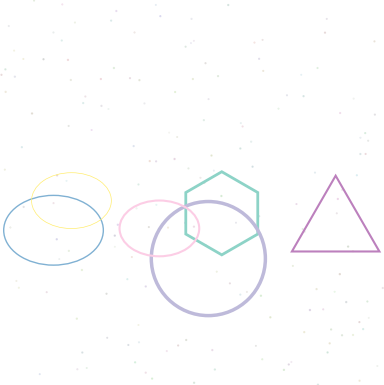[{"shape": "hexagon", "thickness": 2, "radius": 0.54, "center": [0.576, 0.446]}, {"shape": "circle", "thickness": 2.5, "radius": 0.74, "center": [0.541, 0.328]}, {"shape": "oval", "thickness": 1, "radius": 0.65, "center": [0.139, 0.402]}, {"shape": "oval", "thickness": 1.5, "radius": 0.52, "center": [0.414, 0.407]}, {"shape": "triangle", "thickness": 1.5, "radius": 0.66, "center": [0.872, 0.412]}, {"shape": "oval", "thickness": 0.5, "radius": 0.52, "center": [0.186, 0.479]}]